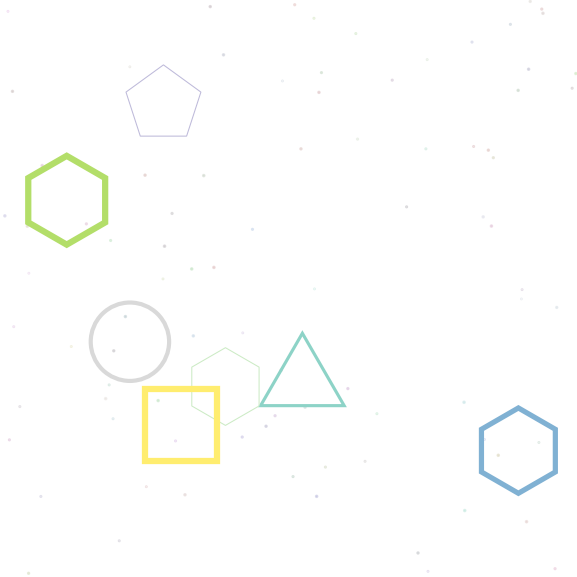[{"shape": "triangle", "thickness": 1.5, "radius": 0.42, "center": [0.524, 0.338]}, {"shape": "pentagon", "thickness": 0.5, "radius": 0.34, "center": [0.283, 0.819]}, {"shape": "hexagon", "thickness": 2.5, "radius": 0.37, "center": [0.898, 0.219]}, {"shape": "hexagon", "thickness": 3, "radius": 0.38, "center": [0.116, 0.652]}, {"shape": "circle", "thickness": 2, "radius": 0.34, "center": [0.225, 0.407]}, {"shape": "hexagon", "thickness": 0.5, "radius": 0.34, "center": [0.39, 0.33]}, {"shape": "square", "thickness": 3, "radius": 0.31, "center": [0.313, 0.263]}]